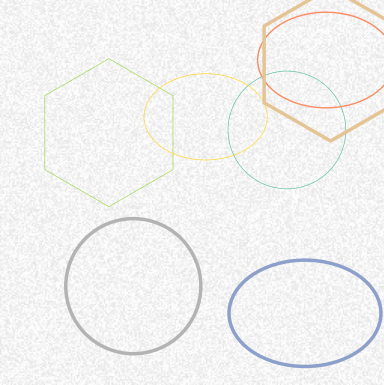[{"shape": "circle", "thickness": 0.5, "radius": 0.76, "center": [0.745, 0.662]}, {"shape": "oval", "thickness": 1, "radius": 0.89, "center": [0.847, 0.844]}, {"shape": "oval", "thickness": 2.5, "radius": 0.99, "center": [0.792, 0.186]}, {"shape": "hexagon", "thickness": 0.5, "radius": 0.96, "center": [0.283, 0.655]}, {"shape": "oval", "thickness": 0.5, "radius": 0.8, "center": [0.534, 0.697]}, {"shape": "hexagon", "thickness": 2.5, "radius": 1.0, "center": [0.859, 0.833]}, {"shape": "circle", "thickness": 2.5, "radius": 0.88, "center": [0.346, 0.257]}]